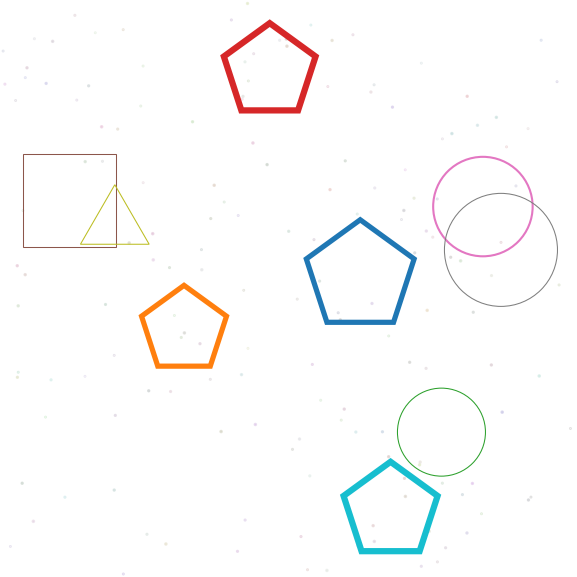[{"shape": "pentagon", "thickness": 2.5, "radius": 0.49, "center": [0.624, 0.52]}, {"shape": "pentagon", "thickness": 2.5, "radius": 0.39, "center": [0.319, 0.428]}, {"shape": "circle", "thickness": 0.5, "radius": 0.38, "center": [0.764, 0.251]}, {"shape": "pentagon", "thickness": 3, "radius": 0.42, "center": [0.467, 0.876]}, {"shape": "square", "thickness": 0.5, "radius": 0.4, "center": [0.12, 0.651]}, {"shape": "circle", "thickness": 1, "radius": 0.43, "center": [0.836, 0.641]}, {"shape": "circle", "thickness": 0.5, "radius": 0.49, "center": [0.867, 0.566]}, {"shape": "triangle", "thickness": 0.5, "radius": 0.34, "center": [0.199, 0.611]}, {"shape": "pentagon", "thickness": 3, "radius": 0.43, "center": [0.676, 0.114]}]